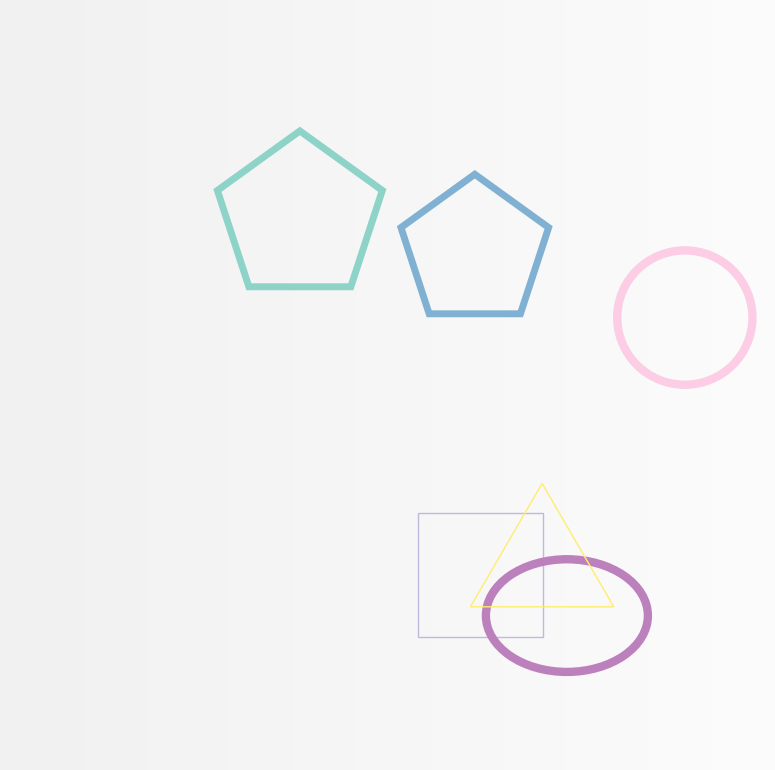[{"shape": "pentagon", "thickness": 2.5, "radius": 0.56, "center": [0.387, 0.718]}, {"shape": "square", "thickness": 0.5, "radius": 0.4, "center": [0.62, 0.253]}, {"shape": "pentagon", "thickness": 2.5, "radius": 0.5, "center": [0.613, 0.674]}, {"shape": "circle", "thickness": 3, "radius": 0.44, "center": [0.884, 0.588]}, {"shape": "oval", "thickness": 3, "radius": 0.52, "center": [0.731, 0.201]}, {"shape": "triangle", "thickness": 0.5, "radius": 0.53, "center": [0.699, 0.265]}]